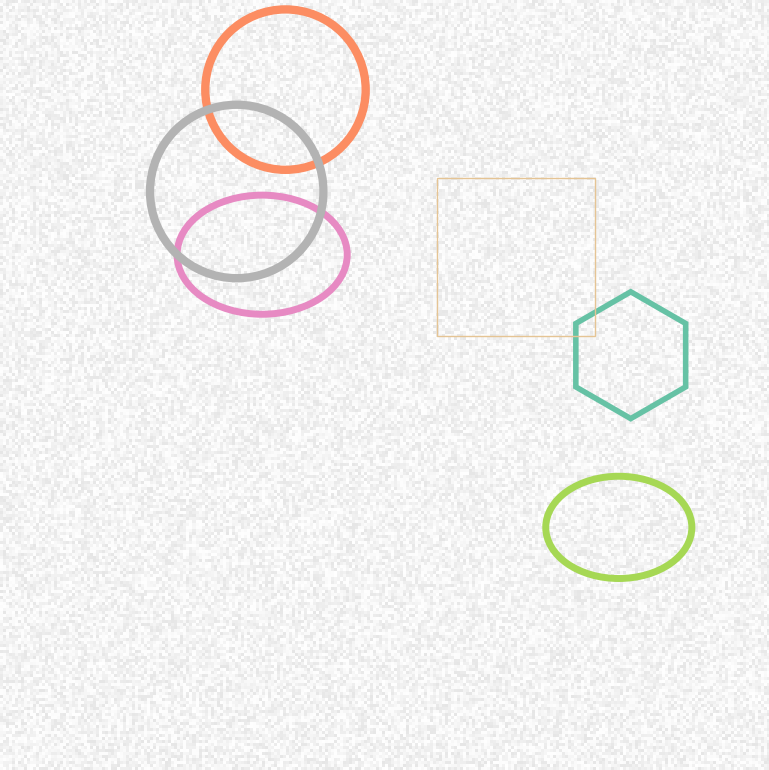[{"shape": "hexagon", "thickness": 2, "radius": 0.41, "center": [0.819, 0.539]}, {"shape": "circle", "thickness": 3, "radius": 0.52, "center": [0.371, 0.884]}, {"shape": "oval", "thickness": 2.5, "radius": 0.55, "center": [0.34, 0.669]}, {"shape": "oval", "thickness": 2.5, "radius": 0.47, "center": [0.804, 0.315]}, {"shape": "square", "thickness": 0.5, "radius": 0.51, "center": [0.67, 0.667]}, {"shape": "circle", "thickness": 3, "radius": 0.56, "center": [0.307, 0.751]}]